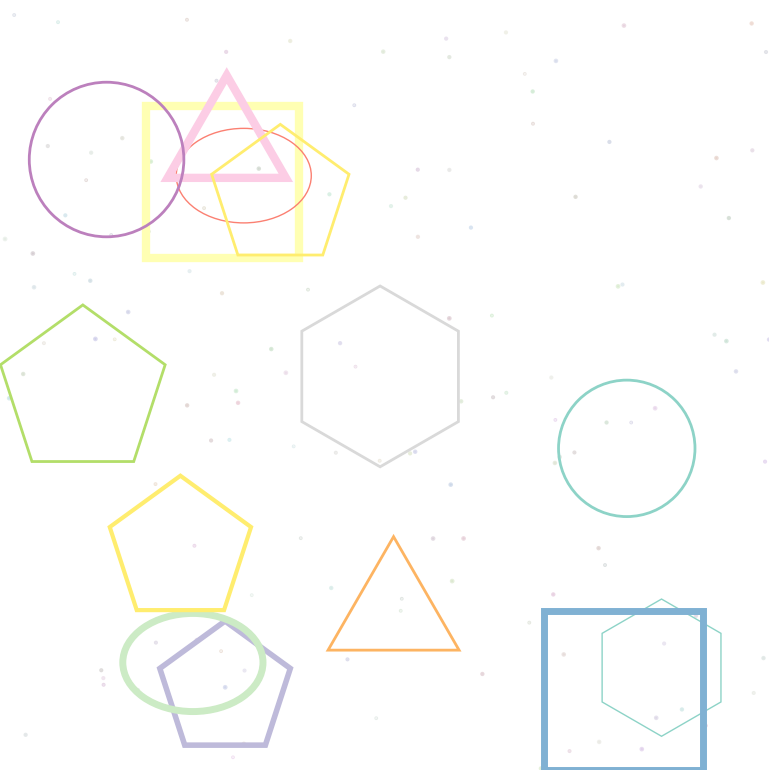[{"shape": "circle", "thickness": 1, "radius": 0.44, "center": [0.814, 0.418]}, {"shape": "hexagon", "thickness": 0.5, "radius": 0.45, "center": [0.859, 0.133]}, {"shape": "square", "thickness": 3, "radius": 0.5, "center": [0.289, 0.764]}, {"shape": "pentagon", "thickness": 2, "radius": 0.45, "center": [0.292, 0.104]}, {"shape": "oval", "thickness": 0.5, "radius": 0.44, "center": [0.317, 0.772]}, {"shape": "square", "thickness": 2.5, "radius": 0.52, "center": [0.81, 0.103]}, {"shape": "triangle", "thickness": 1, "radius": 0.49, "center": [0.511, 0.205]}, {"shape": "pentagon", "thickness": 1, "radius": 0.56, "center": [0.108, 0.492]}, {"shape": "triangle", "thickness": 3, "radius": 0.44, "center": [0.294, 0.813]}, {"shape": "hexagon", "thickness": 1, "radius": 0.59, "center": [0.494, 0.511]}, {"shape": "circle", "thickness": 1, "radius": 0.5, "center": [0.138, 0.793]}, {"shape": "oval", "thickness": 2.5, "radius": 0.46, "center": [0.251, 0.14]}, {"shape": "pentagon", "thickness": 1.5, "radius": 0.48, "center": [0.234, 0.286]}, {"shape": "pentagon", "thickness": 1, "radius": 0.47, "center": [0.364, 0.745]}]